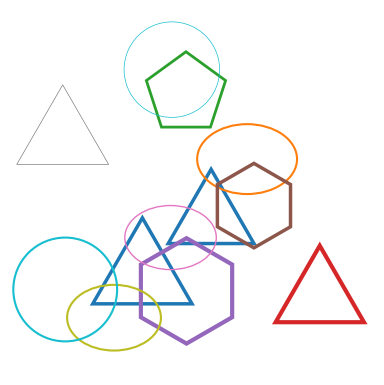[{"shape": "triangle", "thickness": 2.5, "radius": 0.64, "center": [0.548, 0.432]}, {"shape": "triangle", "thickness": 2.5, "radius": 0.74, "center": [0.37, 0.285]}, {"shape": "oval", "thickness": 1.5, "radius": 0.65, "center": [0.642, 0.587]}, {"shape": "pentagon", "thickness": 2, "radius": 0.54, "center": [0.483, 0.757]}, {"shape": "triangle", "thickness": 3, "radius": 0.66, "center": [0.831, 0.229]}, {"shape": "hexagon", "thickness": 3, "radius": 0.68, "center": [0.484, 0.244]}, {"shape": "hexagon", "thickness": 2.5, "radius": 0.55, "center": [0.66, 0.466]}, {"shape": "oval", "thickness": 1, "radius": 0.59, "center": [0.443, 0.383]}, {"shape": "triangle", "thickness": 0.5, "radius": 0.69, "center": [0.163, 0.642]}, {"shape": "oval", "thickness": 1.5, "radius": 0.61, "center": [0.296, 0.175]}, {"shape": "circle", "thickness": 0.5, "radius": 0.62, "center": [0.446, 0.819]}, {"shape": "circle", "thickness": 1.5, "radius": 0.67, "center": [0.169, 0.248]}]